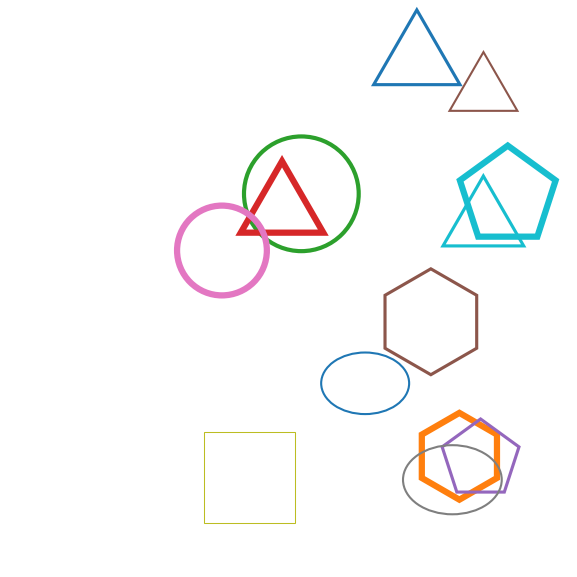[{"shape": "oval", "thickness": 1, "radius": 0.38, "center": [0.632, 0.335]}, {"shape": "triangle", "thickness": 1.5, "radius": 0.43, "center": [0.722, 0.896]}, {"shape": "hexagon", "thickness": 3, "radius": 0.38, "center": [0.795, 0.209]}, {"shape": "circle", "thickness": 2, "radius": 0.5, "center": [0.522, 0.664]}, {"shape": "triangle", "thickness": 3, "radius": 0.41, "center": [0.488, 0.637]}, {"shape": "pentagon", "thickness": 1.5, "radius": 0.35, "center": [0.832, 0.204]}, {"shape": "hexagon", "thickness": 1.5, "radius": 0.46, "center": [0.746, 0.442]}, {"shape": "triangle", "thickness": 1, "radius": 0.34, "center": [0.837, 0.841]}, {"shape": "circle", "thickness": 3, "radius": 0.39, "center": [0.384, 0.565]}, {"shape": "oval", "thickness": 1, "radius": 0.43, "center": [0.783, 0.168]}, {"shape": "square", "thickness": 0.5, "radius": 0.39, "center": [0.432, 0.173]}, {"shape": "triangle", "thickness": 1.5, "radius": 0.4, "center": [0.837, 0.614]}, {"shape": "pentagon", "thickness": 3, "radius": 0.44, "center": [0.879, 0.66]}]